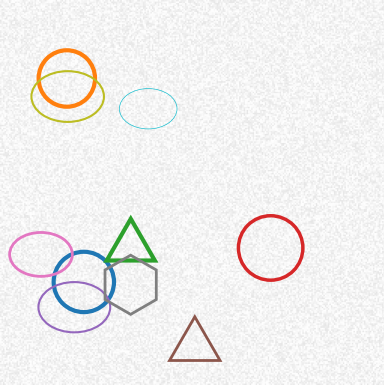[{"shape": "circle", "thickness": 3, "radius": 0.39, "center": [0.218, 0.268]}, {"shape": "circle", "thickness": 3, "radius": 0.37, "center": [0.174, 0.796]}, {"shape": "triangle", "thickness": 3, "radius": 0.36, "center": [0.34, 0.359]}, {"shape": "circle", "thickness": 2.5, "radius": 0.42, "center": [0.703, 0.356]}, {"shape": "oval", "thickness": 1.5, "radius": 0.47, "center": [0.193, 0.202]}, {"shape": "triangle", "thickness": 2, "radius": 0.38, "center": [0.506, 0.101]}, {"shape": "oval", "thickness": 2, "radius": 0.41, "center": [0.106, 0.339]}, {"shape": "hexagon", "thickness": 2, "radius": 0.38, "center": [0.339, 0.26]}, {"shape": "oval", "thickness": 1.5, "radius": 0.47, "center": [0.176, 0.749]}, {"shape": "oval", "thickness": 0.5, "radius": 0.37, "center": [0.385, 0.718]}]